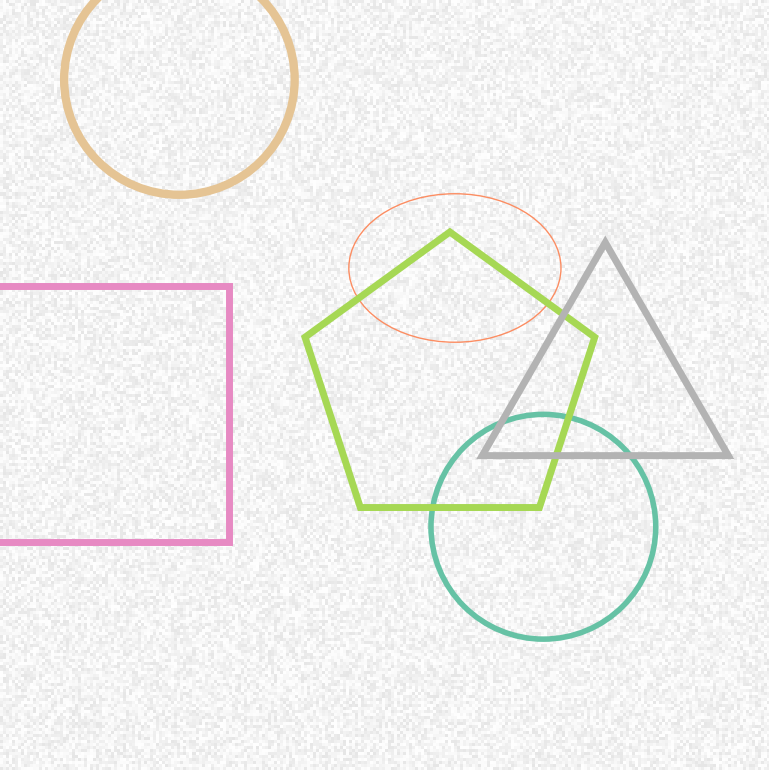[{"shape": "circle", "thickness": 2, "radius": 0.73, "center": [0.706, 0.316]}, {"shape": "oval", "thickness": 0.5, "radius": 0.69, "center": [0.591, 0.652]}, {"shape": "square", "thickness": 2.5, "radius": 0.83, "center": [0.132, 0.463]}, {"shape": "pentagon", "thickness": 2.5, "radius": 0.99, "center": [0.584, 0.501]}, {"shape": "circle", "thickness": 3, "radius": 0.75, "center": [0.233, 0.897]}, {"shape": "triangle", "thickness": 2.5, "radius": 0.92, "center": [0.786, 0.501]}]